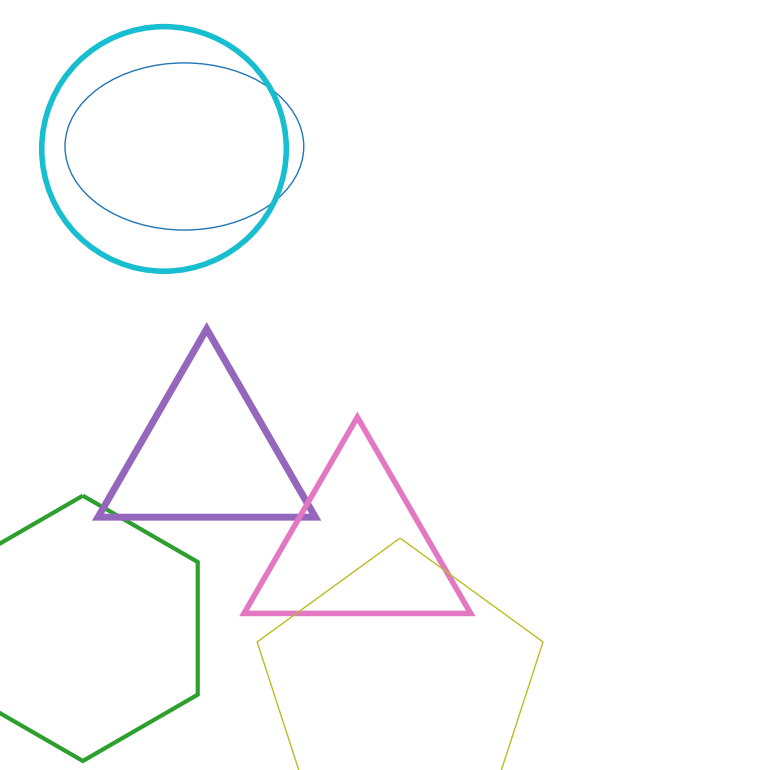[{"shape": "oval", "thickness": 0.5, "radius": 0.78, "center": [0.239, 0.81]}, {"shape": "hexagon", "thickness": 1.5, "radius": 0.86, "center": [0.108, 0.184]}, {"shape": "triangle", "thickness": 2.5, "radius": 0.81, "center": [0.268, 0.41]}, {"shape": "triangle", "thickness": 2, "radius": 0.85, "center": [0.464, 0.288]}, {"shape": "pentagon", "thickness": 0.5, "radius": 0.98, "center": [0.52, 0.106]}, {"shape": "circle", "thickness": 2, "radius": 0.79, "center": [0.213, 0.807]}]